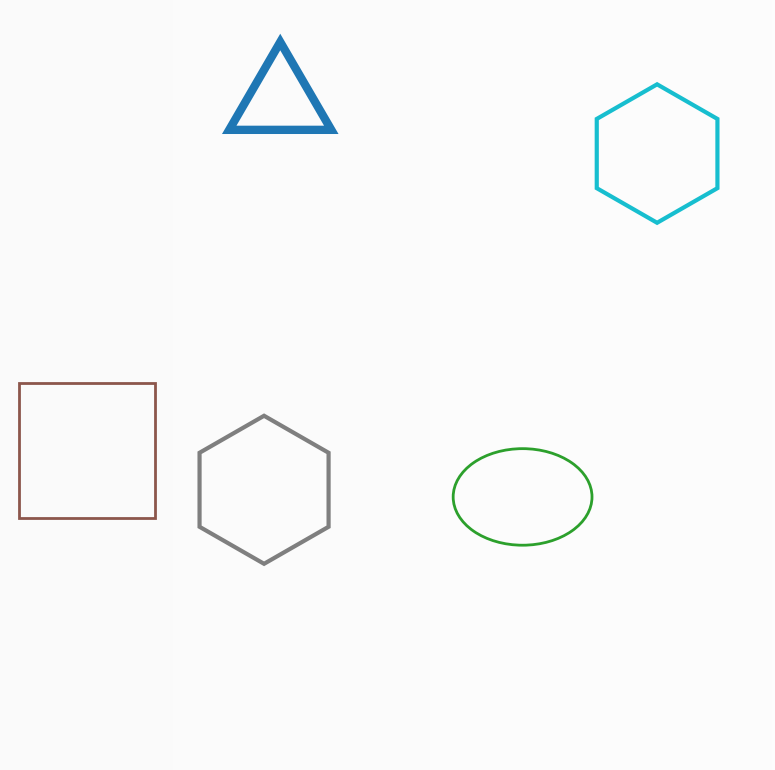[{"shape": "triangle", "thickness": 3, "radius": 0.38, "center": [0.362, 0.869]}, {"shape": "oval", "thickness": 1, "radius": 0.45, "center": [0.674, 0.355]}, {"shape": "square", "thickness": 1, "radius": 0.44, "center": [0.112, 0.415]}, {"shape": "hexagon", "thickness": 1.5, "radius": 0.48, "center": [0.341, 0.364]}, {"shape": "hexagon", "thickness": 1.5, "radius": 0.45, "center": [0.848, 0.801]}]